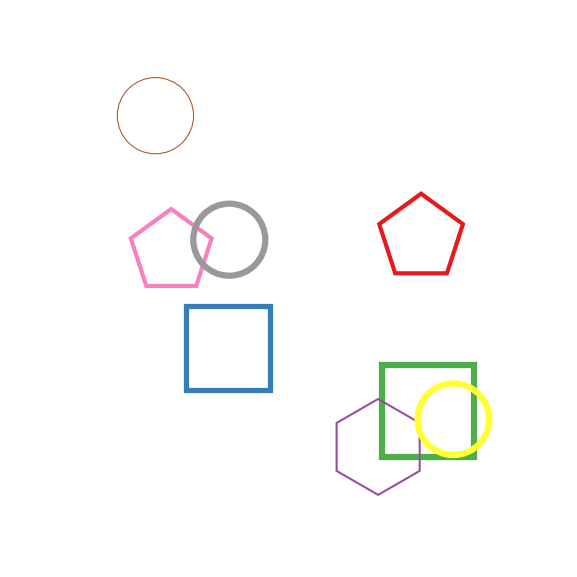[{"shape": "pentagon", "thickness": 2, "radius": 0.38, "center": [0.729, 0.588]}, {"shape": "square", "thickness": 2.5, "radius": 0.36, "center": [0.395, 0.396]}, {"shape": "square", "thickness": 3, "radius": 0.4, "center": [0.742, 0.287]}, {"shape": "hexagon", "thickness": 1, "radius": 0.42, "center": [0.655, 0.225]}, {"shape": "circle", "thickness": 3, "radius": 0.31, "center": [0.785, 0.273]}, {"shape": "circle", "thickness": 0.5, "radius": 0.33, "center": [0.269, 0.799]}, {"shape": "pentagon", "thickness": 2, "radius": 0.37, "center": [0.296, 0.564]}, {"shape": "circle", "thickness": 3, "radius": 0.31, "center": [0.397, 0.584]}]